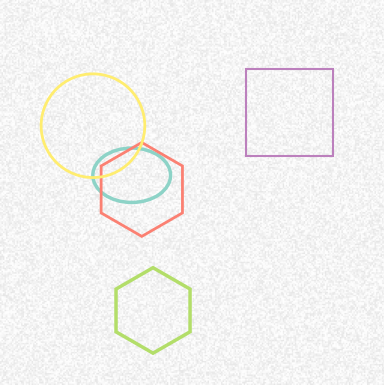[{"shape": "oval", "thickness": 2.5, "radius": 0.5, "center": [0.342, 0.545]}, {"shape": "hexagon", "thickness": 2, "radius": 0.61, "center": [0.368, 0.508]}, {"shape": "hexagon", "thickness": 2.5, "radius": 0.56, "center": [0.397, 0.194]}, {"shape": "square", "thickness": 1.5, "radius": 0.56, "center": [0.752, 0.708]}, {"shape": "circle", "thickness": 2, "radius": 0.67, "center": [0.241, 0.673]}]